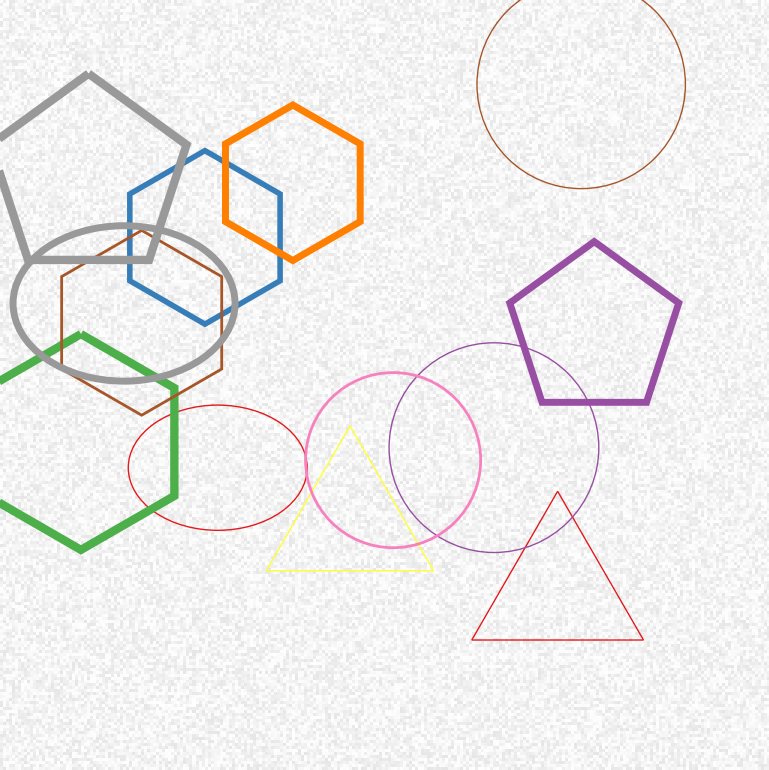[{"shape": "oval", "thickness": 0.5, "radius": 0.58, "center": [0.283, 0.393]}, {"shape": "triangle", "thickness": 0.5, "radius": 0.64, "center": [0.724, 0.233]}, {"shape": "hexagon", "thickness": 2, "radius": 0.56, "center": [0.266, 0.692]}, {"shape": "hexagon", "thickness": 3, "radius": 0.7, "center": [0.105, 0.426]}, {"shape": "circle", "thickness": 0.5, "radius": 0.68, "center": [0.641, 0.419]}, {"shape": "pentagon", "thickness": 2.5, "radius": 0.58, "center": [0.772, 0.571]}, {"shape": "hexagon", "thickness": 2.5, "radius": 0.5, "center": [0.38, 0.763]}, {"shape": "triangle", "thickness": 0.5, "radius": 0.63, "center": [0.454, 0.321]}, {"shape": "hexagon", "thickness": 1, "radius": 0.6, "center": [0.184, 0.581]}, {"shape": "circle", "thickness": 0.5, "radius": 0.68, "center": [0.755, 0.89]}, {"shape": "circle", "thickness": 1, "radius": 0.57, "center": [0.511, 0.402]}, {"shape": "pentagon", "thickness": 3, "radius": 0.67, "center": [0.115, 0.771]}, {"shape": "oval", "thickness": 2.5, "radius": 0.72, "center": [0.161, 0.606]}]